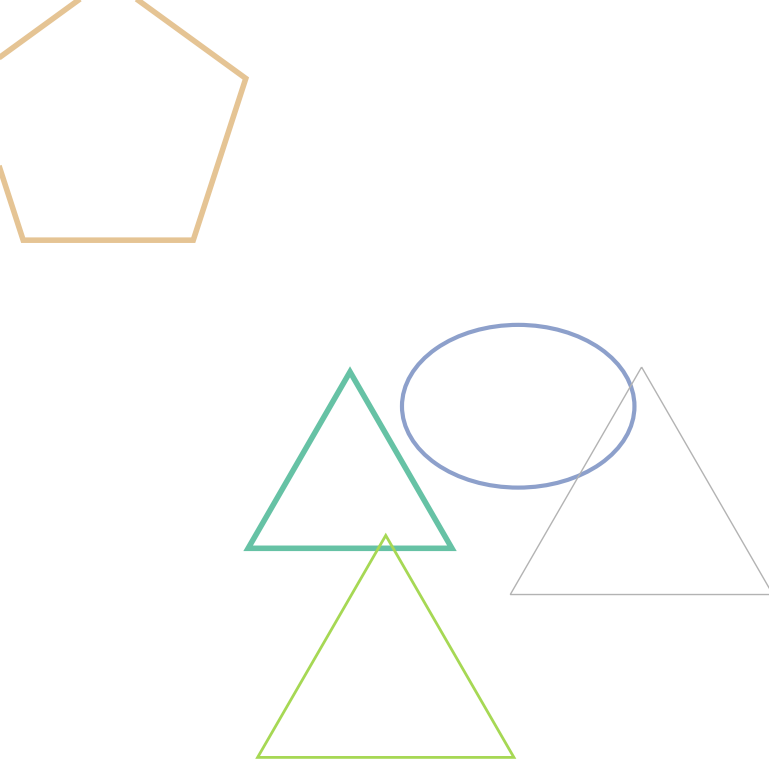[{"shape": "triangle", "thickness": 2, "radius": 0.76, "center": [0.455, 0.364]}, {"shape": "oval", "thickness": 1.5, "radius": 0.75, "center": [0.673, 0.472]}, {"shape": "triangle", "thickness": 1, "radius": 0.96, "center": [0.501, 0.112]}, {"shape": "pentagon", "thickness": 2, "radius": 0.94, "center": [0.141, 0.84]}, {"shape": "triangle", "thickness": 0.5, "radius": 0.98, "center": [0.833, 0.326]}]